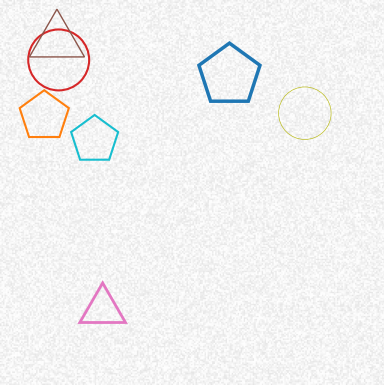[{"shape": "pentagon", "thickness": 2.5, "radius": 0.42, "center": [0.596, 0.805]}, {"shape": "pentagon", "thickness": 1.5, "radius": 0.34, "center": [0.115, 0.698]}, {"shape": "circle", "thickness": 1.5, "radius": 0.4, "center": [0.152, 0.844]}, {"shape": "triangle", "thickness": 1, "radius": 0.41, "center": [0.148, 0.893]}, {"shape": "triangle", "thickness": 2, "radius": 0.34, "center": [0.267, 0.197]}, {"shape": "circle", "thickness": 0.5, "radius": 0.34, "center": [0.792, 0.706]}, {"shape": "pentagon", "thickness": 1.5, "radius": 0.32, "center": [0.246, 0.637]}]